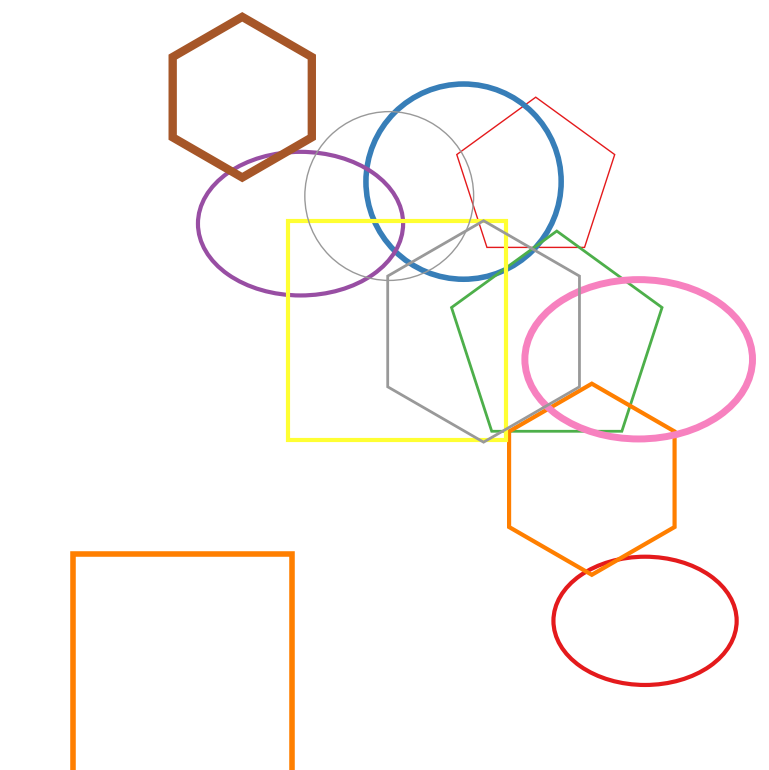[{"shape": "pentagon", "thickness": 0.5, "radius": 0.54, "center": [0.696, 0.766]}, {"shape": "oval", "thickness": 1.5, "radius": 0.59, "center": [0.838, 0.194]}, {"shape": "circle", "thickness": 2, "radius": 0.63, "center": [0.602, 0.764]}, {"shape": "pentagon", "thickness": 1, "radius": 0.72, "center": [0.723, 0.556]}, {"shape": "oval", "thickness": 1.5, "radius": 0.67, "center": [0.39, 0.71]}, {"shape": "hexagon", "thickness": 1.5, "radius": 0.62, "center": [0.769, 0.378]}, {"shape": "square", "thickness": 2, "radius": 0.71, "center": [0.237, 0.138]}, {"shape": "square", "thickness": 1.5, "radius": 0.71, "center": [0.515, 0.571]}, {"shape": "hexagon", "thickness": 3, "radius": 0.52, "center": [0.315, 0.874]}, {"shape": "oval", "thickness": 2.5, "radius": 0.74, "center": [0.829, 0.533]}, {"shape": "hexagon", "thickness": 1, "radius": 0.72, "center": [0.628, 0.57]}, {"shape": "circle", "thickness": 0.5, "radius": 0.55, "center": [0.505, 0.745]}]